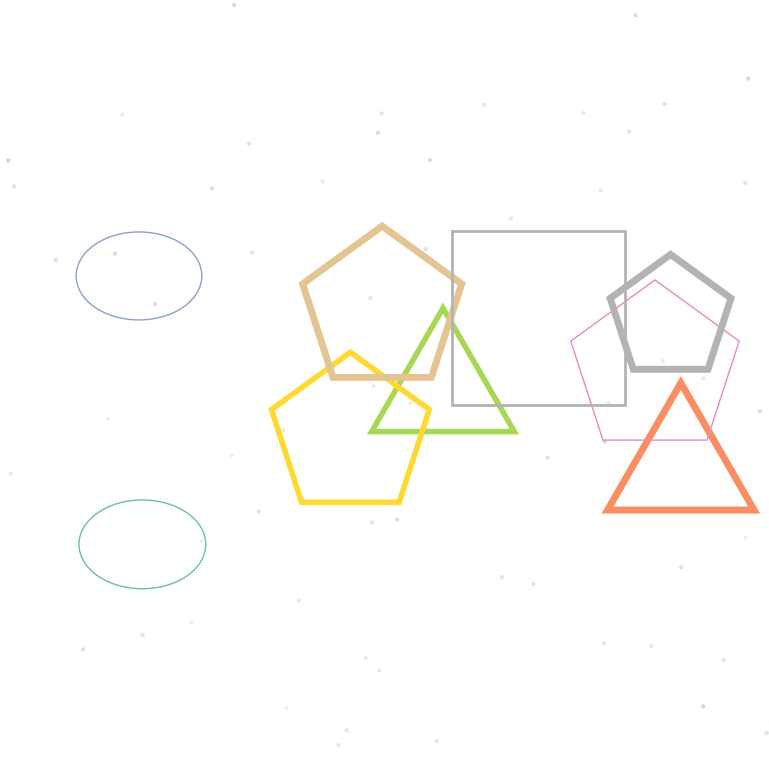[{"shape": "oval", "thickness": 0.5, "radius": 0.41, "center": [0.185, 0.293]}, {"shape": "triangle", "thickness": 2.5, "radius": 0.55, "center": [0.884, 0.393]}, {"shape": "oval", "thickness": 0.5, "radius": 0.41, "center": [0.181, 0.642]}, {"shape": "pentagon", "thickness": 0.5, "radius": 0.57, "center": [0.851, 0.521]}, {"shape": "triangle", "thickness": 2, "radius": 0.53, "center": [0.575, 0.493]}, {"shape": "pentagon", "thickness": 2, "radius": 0.54, "center": [0.455, 0.435]}, {"shape": "pentagon", "thickness": 2.5, "radius": 0.54, "center": [0.496, 0.598]}, {"shape": "pentagon", "thickness": 2.5, "radius": 0.41, "center": [0.871, 0.587]}, {"shape": "square", "thickness": 1, "radius": 0.56, "center": [0.7, 0.587]}]